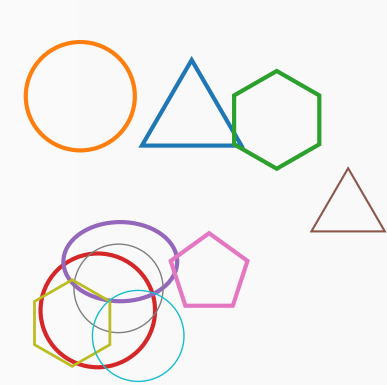[{"shape": "triangle", "thickness": 3, "radius": 0.74, "center": [0.495, 0.696]}, {"shape": "circle", "thickness": 3, "radius": 0.7, "center": [0.207, 0.75]}, {"shape": "hexagon", "thickness": 3, "radius": 0.63, "center": [0.714, 0.689]}, {"shape": "circle", "thickness": 3, "radius": 0.74, "center": [0.252, 0.194]}, {"shape": "oval", "thickness": 3, "radius": 0.73, "center": [0.31, 0.32]}, {"shape": "triangle", "thickness": 1.5, "radius": 0.55, "center": [0.898, 0.454]}, {"shape": "pentagon", "thickness": 3, "radius": 0.52, "center": [0.54, 0.29]}, {"shape": "circle", "thickness": 1, "radius": 0.57, "center": [0.306, 0.251]}, {"shape": "hexagon", "thickness": 2, "radius": 0.56, "center": [0.186, 0.161]}, {"shape": "circle", "thickness": 1, "radius": 0.59, "center": [0.357, 0.128]}]